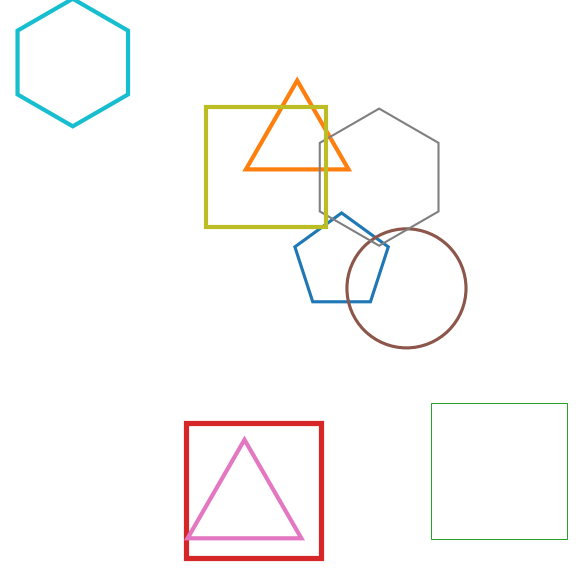[{"shape": "pentagon", "thickness": 1.5, "radius": 0.43, "center": [0.592, 0.545]}, {"shape": "triangle", "thickness": 2, "radius": 0.51, "center": [0.515, 0.757]}, {"shape": "square", "thickness": 0.5, "radius": 0.59, "center": [0.864, 0.183]}, {"shape": "square", "thickness": 2.5, "radius": 0.59, "center": [0.438, 0.15]}, {"shape": "circle", "thickness": 1.5, "radius": 0.52, "center": [0.704, 0.5]}, {"shape": "triangle", "thickness": 2, "radius": 0.57, "center": [0.423, 0.124]}, {"shape": "hexagon", "thickness": 1, "radius": 0.59, "center": [0.657, 0.692]}, {"shape": "square", "thickness": 2, "radius": 0.52, "center": [0.461, 0.71]}, {"shape": "hexagon", "thickness": 2, "radius": 0.55, "center": [0.126, 0.891]}]